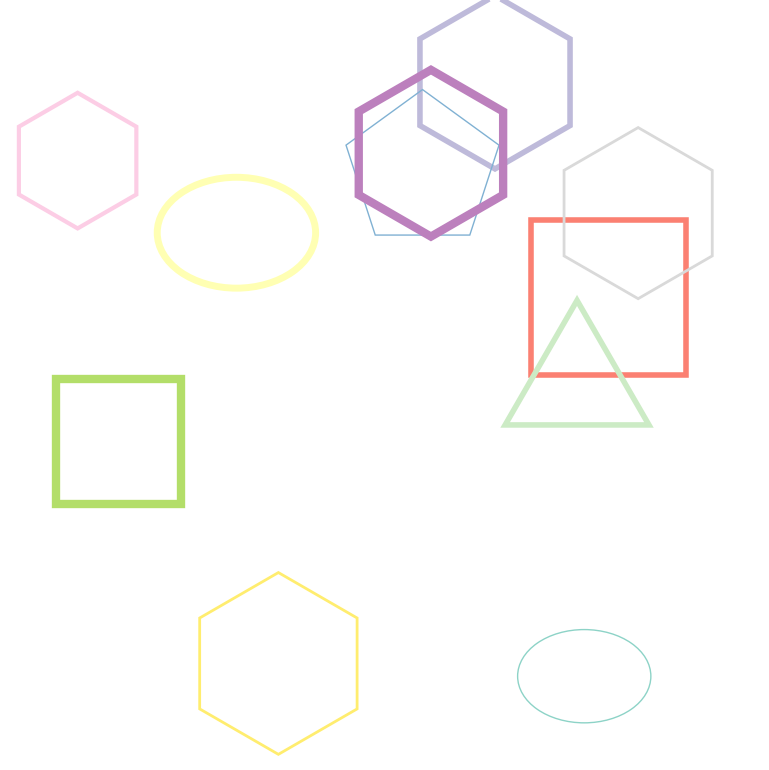[{"shape": "oval", "thickness": 0.5, "radius": 0.43, "center": [0.759, 0.122]}, {"shape": "oval", "thickness": 2.5, "radius": 0.51, "center": [0.307, 0.698]}, {"shape": "hexagon", "thickness": 2, "radius": 0.56, "center": [0.643, 0.893]}, {"shape": "square", "thickness": 2, "radius": 0.5, "center": [0.79, 0.613]}, {"shape": "pentagon", "thickness": 0.5, "radius": 0.52, "center": [0.549, 0.779]}, {"shape": "square", "thickness": 3, "radius": 0.4, "center": [0.154, 0.426]}, {"shape": "hexagon", "thickness": 1.5, "radius": 0.44, "center": [0.101, 0.791]}, {"shape": "hexagon", "thickness": 1, "radius": 0.56, "center": [0.829, 0.723]}, {"shape": "hexagon", "thickness": 3, "radius": 0.54, "center": [0.56, 0.801]}, {"shape": "triangle", "thickness": 2, "radius": 0.54, "center": [0.749, 0.502]}, {"shape": "hexagon", "thickness": 1, "radius": 0.59, "center": [0.362, 0.138]}]